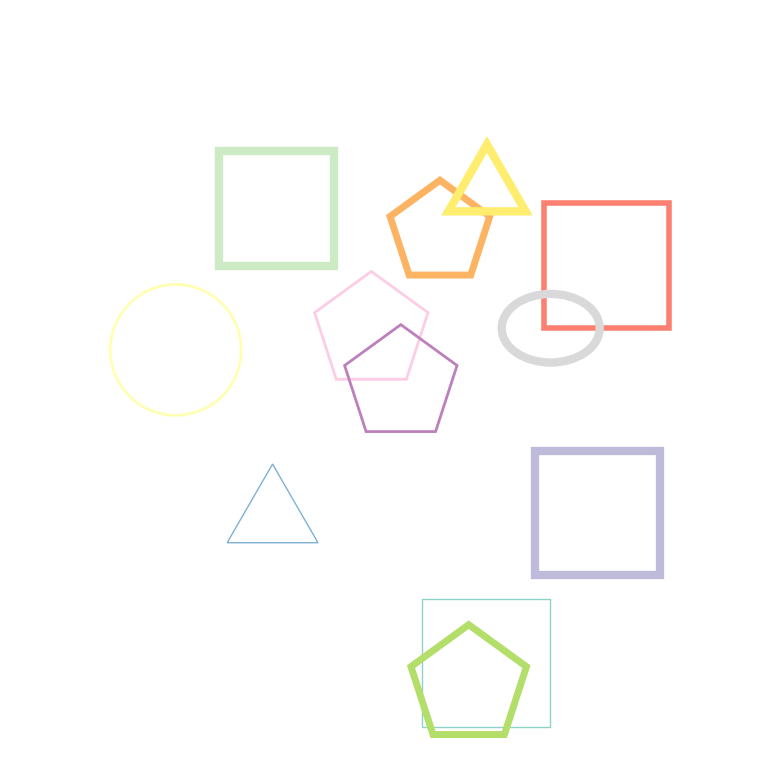[{"shape": "square", "thickness": 0.5, "radius": 0.42, "center": [0.631, 0.139]}, {"shape": "circle", "thickness": 1, "radius": 0.43, "center": [0.228, 0.546]}, {"shape": "square", "thickness": 3, "radius": 0.41, "center": [0.776, 0.334]}, {"shape": "square", "thickness": 2, "radius": 0.41, "center": [0.788, 0.656]}, {"shape": "triangle", "thickness": 0.5, "radius": 0.34, "center": [0.354, 0.329]}, {"shape": "pentagon", "thickness": 2.5, "radius": 0.34, "center": [0.571, 0.698]}, {"shape": "pentagon", "thickness": 2.5, "radius": 0.39, "center": [0.609, 0.11]}, {"shape": "pentagon", "thickness": 1, "radius": 0.39, "center": [0.482, 0.57]}, {"shape": "oval", "thickness": 3, "radius": 0.32, "center": [0.715, 0.574]}, {"shape": "pentagon", "thickness": 1, "radius": 0.38, "center": [0.521, 0.502]}, {"shape": "square", "thickness": 3, "radius": 0.37, "center": [0.359, 0.729]}, {"shape": "triangle", "thickness": 3, "radius": 0.29, "center": [0.632, 0.754]}]